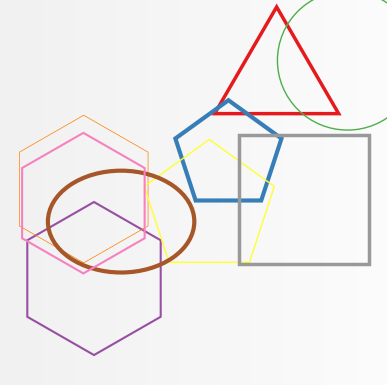[{"shape": "triangle", "thickness": 2.5, "radius": 0.92, "center": [0.714, 0.797]}, {"shape": "pentagon", "thickness": 3, "radius": 0.72, "center": [0.589, 0.596]}, {"shape": "circle", "thickness": 1, "radius": 0.9, "center": [0.897, 0.843]}, {"shape": "hexagon", "thickness": 1.5, "radius": 0.99, "center": [0.243, 0.277]}, {"shape": "hexagon", "thickness": 0.5, "radius": 0.96, "center": [0.216, 0.509]}, {"shape": "pentagon", "thickness": 1, "radius": 0.88, "center": [0.54, 0.461]}, {"shape": "oval", "thickness": 3, "radius": 0.94, "center": [0.313, 0.424]}, {"shape": "hexagon", "thickness": 1.5, "radius": 0.91, "center": [0.215, 0.472]}, {"shape": "square", "thickness": 2.5, "radius": 0.84, "center": [0.785, 0.482]}]